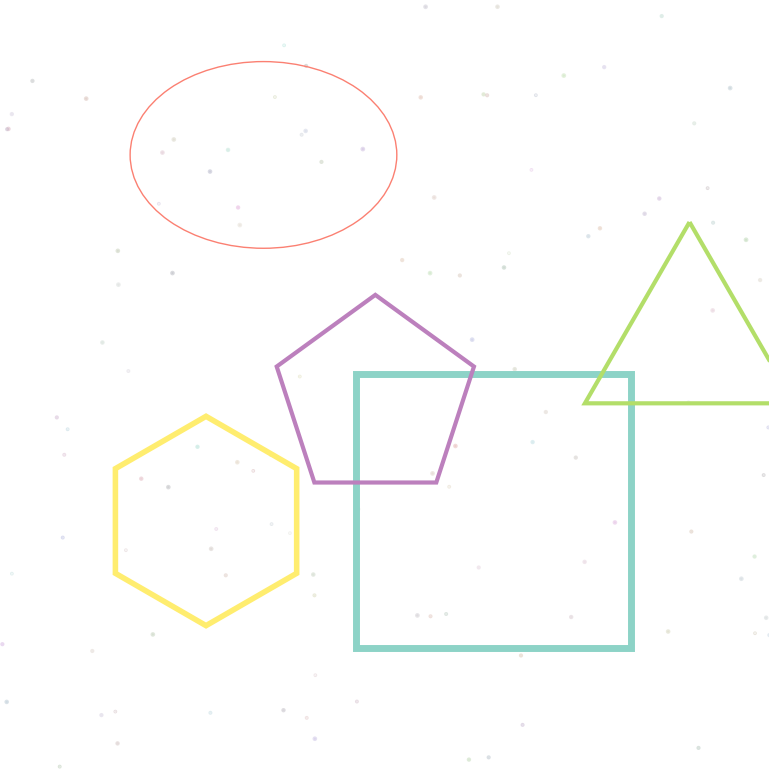[{"shape": "square", "thickness": 2.5, "radius": 0.89, "center": [0.641, 0.337]}, {"shape": "oval", "thickness": 0.5, "radius": 0.87, "center": [0.342, 0.799]}, {"shape": "triangle", "thickness": 1.5, "radius": 0.78, "center": [0.896, 0.555]}, {"shape": "pentagon", "thickness": 1.5, "radius": 0.67, "center": [0.487, 0.482]}, {"shape": "hexagon", "thickness": 2, "radius": 0.68, "center": [0.268, 0.323]}]